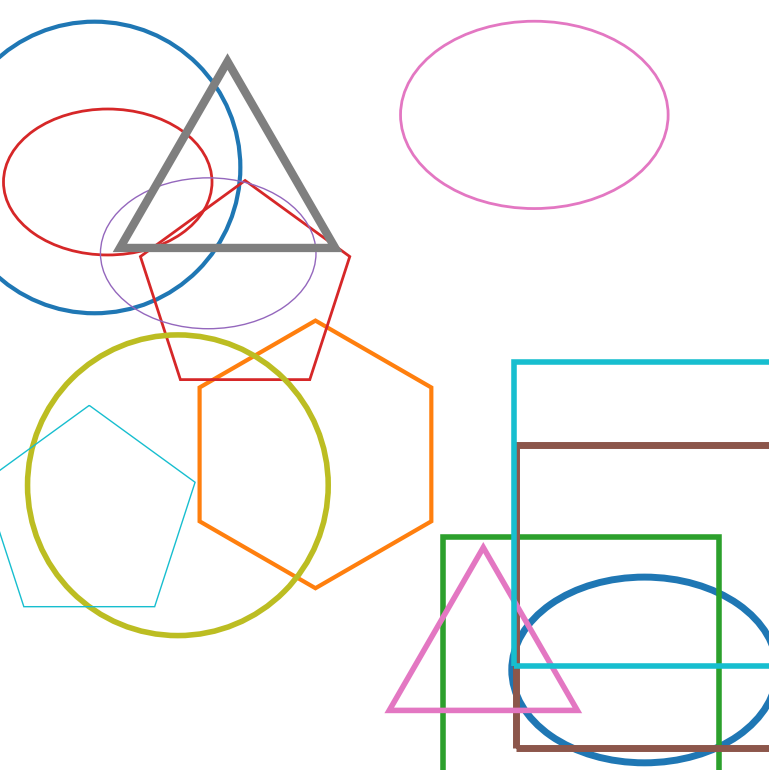[{"shape": "oval", "thickness": 2.5, "radius": 0.86, "center": [0.837, 0.13]}, {"shape": "circle", "thickness": 1.5, "radius": 0.95, "center": [0.123, 0.783]}, {"shape": "hexagon", "thickness": 1.5, "radius": 0.87, "center": [0.41, 0.41]}, {"shape": "square", "thickness": 2, "radius": 0.9, "center": [0.754, 0.123]}, {"shape": "oval", "thickness": 1, "radius": 0.68, "center": [0.14, 0.764]}, {"shape": "pentagon", "thickness": 1, "radius": 0.71, "center": [0.318, 0.623]}, {"shape": "oval", "thickness": 0.5, "radius": 0.7, "center": [0.27, 0.671]}, {"shape": "square", "thickness": 2.5, "radius": 0.99, "center": [0.868, 0.225]}, {"shape": "triangle", "thickness": 2, "radius": 0.71, "center": [0.628, 0.148]}, {"shape": "oval", "thickness": 1, "radius": 0.87, "center": [0.694, 0.851]}, {"shape": "triangle", "thickness": 3, "radius": 0.81, "center": [0.296, 0.759]}, {"shape": "circle", "thickness": 2, "radius": 0.98, "center": [0.231, 0.37]}, {"shape": "pentagon", "thickness": 0.5, "radius": 0.72, "center": [0.116, 0.329]}, {"shape": "square", "thickness": 2, "radius": 0.99, "center": [0.864, 0.332]}]